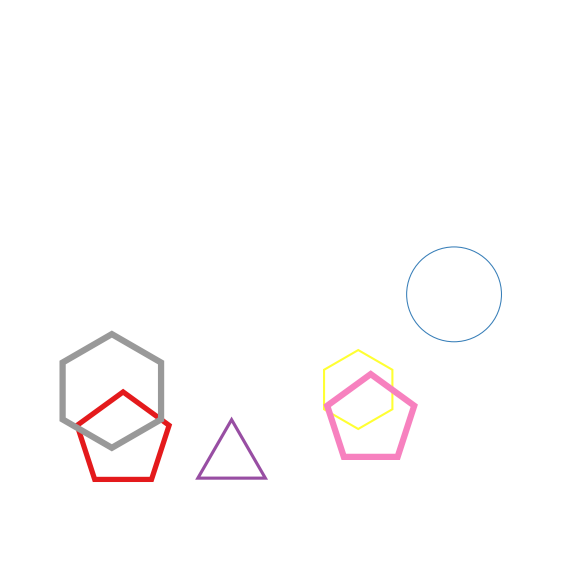[{"shape": "pentagon", "thickness": 2.5, "radius": 0.42, "center": [0.213, 0.237]}, {"shape": "circle", "thickness": 0.5, "radius": 0.41, "center": [0.786, 0.489]}, {"shape": "triangle", "thickness": 1.5, "radius": 0.34, "center": [0.401, 0.205]}, {"shape": "hexagon", "thickness": 1, "radius": 0.34, "center": [0.62, 0.325]}, {"shape": "pentagon", "thickness": 3, "radius": 0.4, "center": [0.642, 0.272]}, {"shape": "hexagon", "thickness": 3, "radius": 0.49, "center": [0.194, 0.322]}]